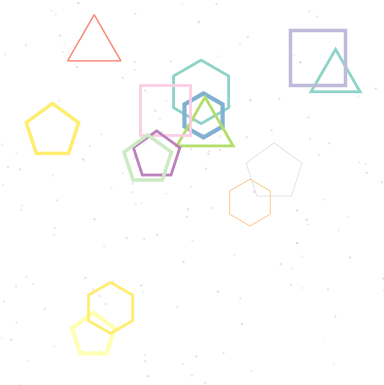[{"shape": "hexagon", "thickness": 2, "radius": 0.41, "center": [0.522, 0.761]}, {"shape": "triangle", "thickness": 2, "radius": 0.37, "center": [0.872, 0.798]}, {"shape": "pentagon", "thickness": 3, "radius": 0.29, "center": [0.243, 0.129]}, {"shape": "square", "thickness": 2.5, "radius": 0.36, "center": [0.825, 0.851]}, {"shape": "triangle", "thickness": 1, "radius": 0.4, "center": [0.245, 0.882]}, {"shape": "hexagon", "thickness": 3, "radius": 0.29, "center": [0.529, 0.7]}, {"shape": "hexagon", "thickness": 0.5, "radius": 0.3, "center": [0.649, 0.474]}, {"shape": "triangle", "thickness": 2, "radius": 0.42, "center": [0.533, 0.663]}, {"shape": "square", "thickness": 2, "radius": 0.32, "center": [0.428, 0.714]}, {"shape": "pentagon", "thickness": 0.5, "radius": 0.38, "center": [0.712, 0.553]}, {"shape": "pentagon", "thickness": 2, "radius": 0.32, "center": [0.407, 0.597]}, {"shape": "pentagon", "thickness": 2.5, "radius": 0.32, "center": [0.384, 0.585]}, {"shape": "hexagon", "thickness": 2, "radius": 0.33, "center": [0.287, 0.2]}, {"shape": "pentagon", "thickness": 2.5, "radius": 0.36, "center": [0.136, 0.66]}]